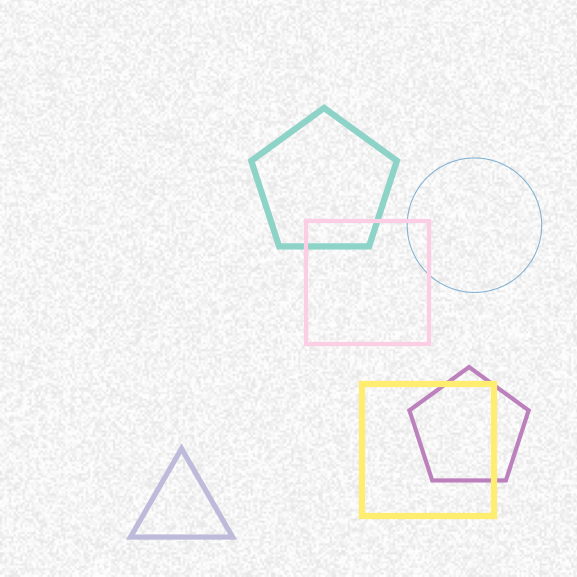[{"shape": "pentagon", "thickness": 3, "radius": 0.66, "center": [0.561, 0.68]}, {"shape": "triangle", "thickness": 2.5, "radius": 0.51, "center": [0.314, 0.12]}, {"shape": "circle", "thickness": 0.5, "radius": 0.58, "center": [0.822, 0.609]}, {"shape": "square", "thickness": 2, "radius": 0.53, "center": [0.637, 0.509]}, {"shape": "pentagon", "thickness": 2, "radius": 0.54, "center": [0.812, 0.255]}, {"shape": "square", "thickness": 3, "radius": 0.57, "center": [0.741, 0.22]}]